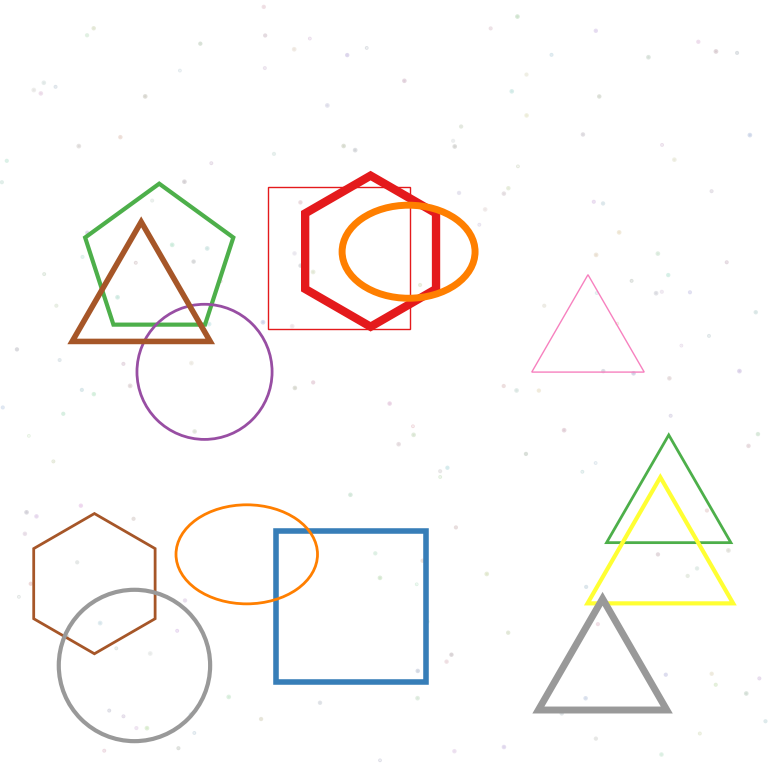[{"shape": "square", "thickness": 0.5, "radius": 0.46, "center": [0.44, 0.665]}, {"shape": "hexagon", "thickness": 3, "radius": 0.49, "center": [0.481, 0.674]}, {"shape": "square", "thickness": 2, "radius": 0.49, "center": [0.456, 0.213]}, {"shape": "pentagon", "thickness": 1.5, "radius": 0.51, "center": [0.207, 0.66]}, {"shape": "triangle", "thickness": 1, "radius": 0.47, "center": [0.868, 0.342]}, {"shape": "circle", "thickness": 1, "radius": 0.44, "center": [0.266, 0.517]}, {"shape": "oval", "thickness": 2.5, "radius": 0.43, "center": [0.531, 0.673]}, {"shape": "oval", "thickness": 1, "radius": 0.46, "center": [0.32, 0.28]}, {"shape": "triangle", "thickness": 1.5, "radius": 0.55, "center": [0.858, 0.271]}, {"shape": "triangle", "thickness": 2, "radius": 0.52, "center": [0.183, 0.608]}, {"shape": "hexagon", "thickness": 1, "radius": 0.46, "center": [0.123, 0.242]}, {"shape": "triangle", "thickness": 0.5, "radius": 0.42, "center": [0.764, 0.559]}, {"shape": "circle", "thickness": 1.5, "radius": 0.49, "center": [0.175, 0.136]}, {"shape": "triangle", "thickness": 2.5, "radius": 0.48, "center": [0.783, 0.126]}]